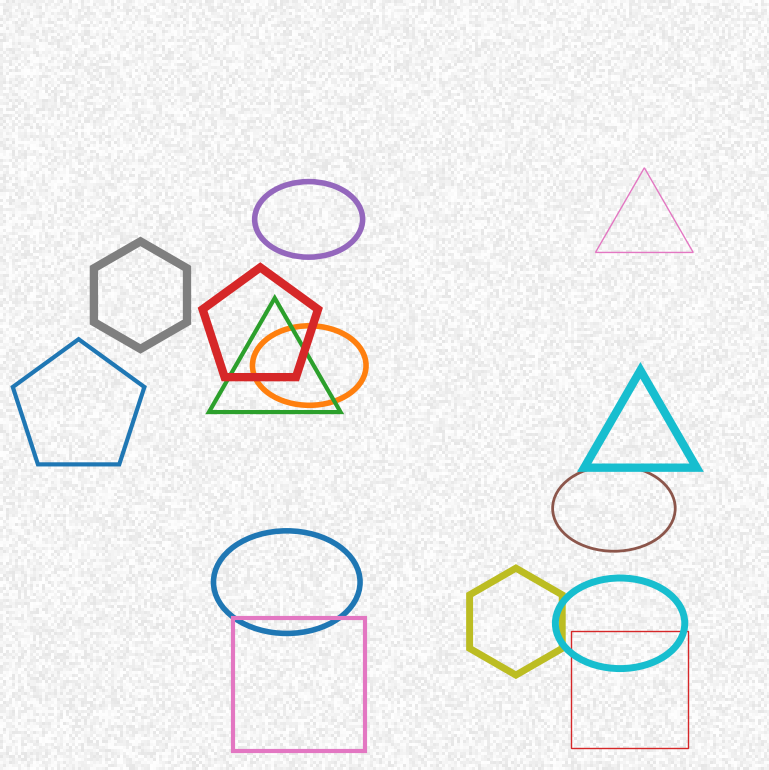[{"shape": "oval", "thickness": 2, "radius": 0.48, "center": [0.372, 0.244]}, {"shape": "pentagon", "thickness": 1.5, "radius": 0.45, "center": [0.102, 0.47]}, {"shape": "oval", "thickness": 2, "radius": 0.37, "center": [0.402, 0.525]}, {"shape": "triangle", "thickness": 1.5, "radius": 0.49, "center": [0.357, 0.514]}, {"shape": "square", "thickness": 0.5, "radius": 0.38, "center": [0.817, 0.104]}, {"shape": "pentagon", "thickness": 3, "radius": 0.39, "center": [0.338, 0.574]}, {"shape": "oval", "thickness": 2, "radius": 0.35, "center": [0.401, 0.715]}, {"shape": "oval", "thickness": 1, "radius": 0.4, "center": [0.797, 0.34]}, {"shape": "square", "thickness": 1.5, "radius": 0.43, "center": [0.388, 0.111]}, {"shape": "triangle", "thickness": 0.5, "radius": 0.37, "center": [0.837, 0.709]}, {"shape": "hexagon", "thickness": 3, "radius": 0.35, "center": [0.182, 0.617]}, {"shape": "hexagon", "thickness": 2.5, "radius": 0.35, "center": [0.67, 0.193]}, {"shape": "triangle", "thickness": 3, "radius": 0.42, "center": [0.832, 0.435]}, {"shape": "oval", "thickness": 2.5, "radius": 0.42, "center": [0.805, 0.191]}]